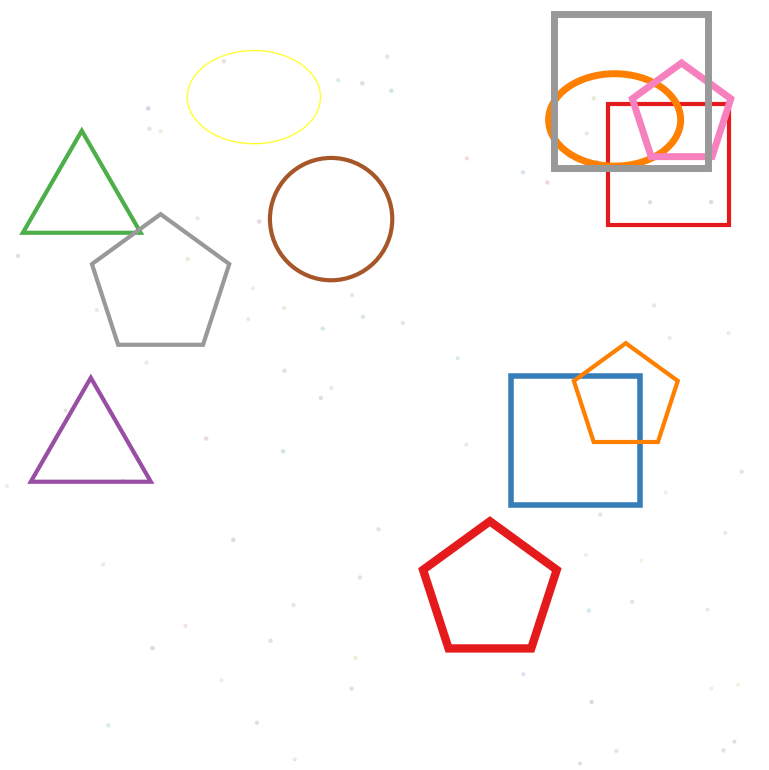[{"shape": "pentagon", "thickness": 3, "radius": 0.46, "center": [0.636, 0.232]}, {"shape": "square", "thickness": 1.5, "radius": 0.39, "center": [0.868, 0.787]}, {"shape": "square", "thickness": 2, "radius": 0.42, "center": [0.747, 0.428]}, {"shape": "triangle", "thickness": 1.5, "radius": 0.44, "center": [0.106, 0.742]}, {"shape": "triangle", "thickness": 1.5, "radius": 0.45, "center": [0.118, 0.419]}, {"shape": "oval", "thickness": 2.5, "radius": 0.43, "center": [0.798, 0.844]}, {"shape": "pentagon", "thickness": 1.5, "radius": 0.35, "center": [0.813, 0.483]}, {"shape": "oval", "thickness": 0.5, "radius": 0.43, "center": [0.33, 0.874]}, {"shape": "circle", "thickness": 1.5, "radius": 0.4, "center": [0.43, 0.715]}, {"shape": "pentagon", "thickness": 2.5, "radius": 0.34, "center": [0.885, 0.851]}, {"shape": "pentagon", "thickness": 1.5, "radius": 0.47, "center": [0.209, 0.628]}, {"shape": "square", "thickness": 2.5, "radius": 0.5, "center": [0.82, 0.882]}]